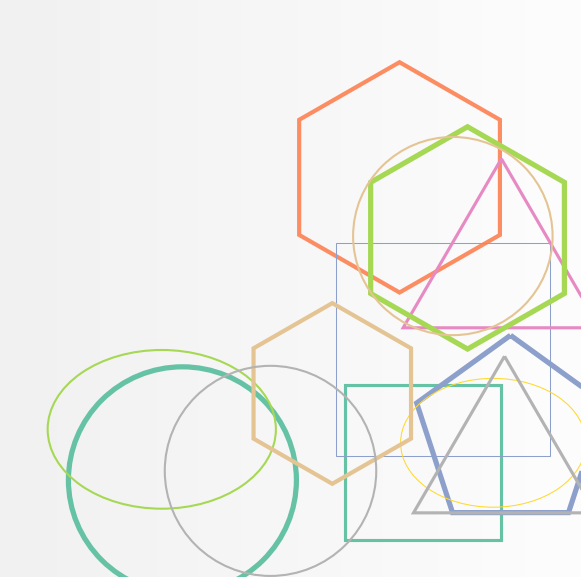[{"shape": "square", "thickness": 1.5, "radius": 0.67, "center": [0.729, 0.199]}, {"shape": "circle", "thickness": 2.5, "radius": 0.98, "center": [0.314, 0.168]}, {"shape": "hexagon", "thickness": 2, "radius": 1.0, "center": [0.687, 0.692]}, {"shape": "pentagon", "thickness": 2.5, "radius": 0.85, "center": [0.878, 0.249]}, {"shape": "square", "thickness": 0.5, "radius": 0.92, "center": [0.762, 0.394]}, {"shape": "triangle", "thickness": 1.5, "radius": 0.98, "center": [0.863, 0.529]}, {"shape": "hexagon", "thickness": 2.5, "radius": 0.96, "center": [0.804, 0.587]}, {"shape": "oval", "thickness": 1, "radius": 0.98, "center": [0.278, 0.256]}, {"shape": "oval", "thickness": 0.5, "radius": 0.8, "center": [0.849, 0.232]}, {"shape": "hexagon", "thickness": 2, "radius": 0.78, "center": [0.572, 0.318]}, {"shape": "circle", "thickness": 1, "radius": 0.86, "center": [0.779, 0.59]}, {"shape": "circle", "thickness": 1, "radius": 0.91, "center": [0.465, 0.184]}, {"shape": "triangle", "thickness": 1.5, "radius": 0.9, "center": [0.868, 0.201]}]